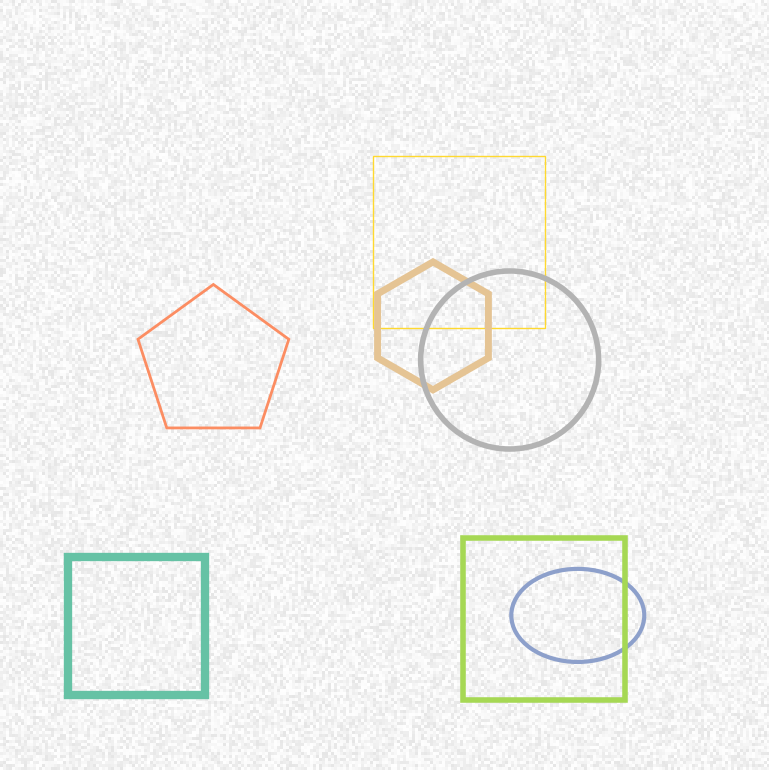[{"shape": "square", "thickness": 3, "radius": 0.45, "center": [0.177, 0.187]}, {"shape": "pentagon", "thickness": 1, "radius": 0.51, "center": [0.277, 0.528]}, {"shape": "oval", "thickness": 1.5, "radius": 0.43, "center": [0.75, 0.201]}, {"shape": "square", "thickness": 2, "radius": 0.52, "center": [0.707, 0.196]}, {"shape": "square", "thickness": 0.5, "radius": 0.56, "center": [0.596, 0.686]}, {"shape": "hexagon", "thickness": 2.5, "radius": 0.42, "center": [0.562, 0.577]}, {"shape": "circle", "thickness": 2, "radius": 0.58, "center": [0.662, 0.532]}]